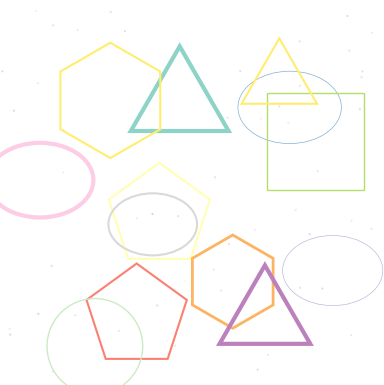[{"shape": "triangle", "thickness": 3, "radius": 0.73, "center": [0.467, 0.733]}, {"shape": "pentagon", "thickness": 1.5, "radius": 0.69, "center": [0.414, 0.439]}, {"shape": "oval", "thickness": 0.5, "radius": 0.65, "center": [0.864, 0.297]}, {"shape": "pentagon", "thickness": 1.5, "radius": 0.68, "center": [0.355, 0.179]}, {"shape": "oval", "thickness": 0.5, "radius": 0.67, "center": [0.752, 0.721]}, {"shape": "hexagon", "thickness": 2, "radius": 0.61, "center": [0.605, 0.269]}, {"shape": "square", "thickness": 1, "radius": 0.63, "center": [0.82, 0.633]}, {"shape": "oval", "thickness": 3, "radius": 0.69, "center": [0.104, 0.532]}, {"shape": "oval", "thickness": 1.5, "radius": 0.58, "center": [0.397, 0.417]}, {"shape": "triangle", "thickness": 3, "radius": 0.68, "center": [0.688, 0.175]}, {"shape": "circle", "thickness": 1, "radius": 0.62, "center": [0.246, 0.1]}, {"shape": "hexagon", "thickness": 1.5, "radius": 0.75, "center": [0.287, 0.739]}, {"shape": "triangle", "thickness": 1.5, "radius": 0.57, "center": [0.725, 0.787]}]